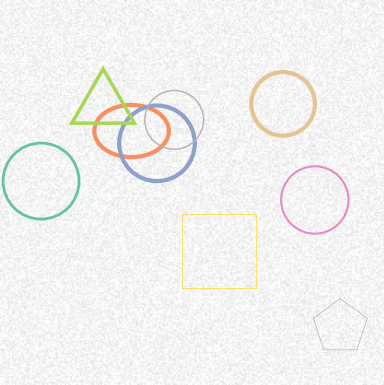[{"shape": "circle", "thickness": 2, "radius": 0.49, "center": [0.107, 0.53]}, {"shape": "oval", "thickness": 3, "radius": 0.48, "center": [0.342, 0.66]}, {"shape": "circle", "thickness": 3, "radius": 0.49, "center": [0.408, 0.628]}, {"shape": "circle", "thickness": 1.5, "radius": 0.44, "center": [0.818, 0.481]}, {"shape": "triangle", "thickness": 2.5, "radius": 0.47, "center": [0.268, 0.727]}, {"shape": "square", "thickness": 0.5, "radius": 0.48, "center": [0.569, 0.348]}, {"shape": "circle", "thickness": 3, "radius": 0.41, "center": [0.735, 0.73]}, {"shape": "circle", "thickness": 1, "radius": 0.38, "center": [0.452, 0.689]}, {"shape": "pentagon", "thickness": 0.5, "radius": 0.37, "center": [0.884, 0.151]}]